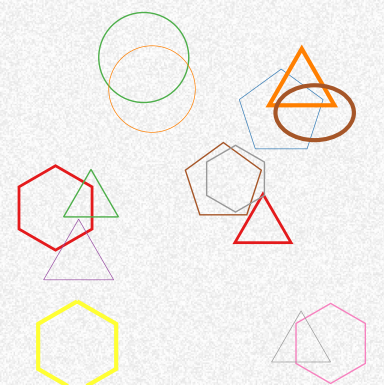[{"shape": "hexagon", "thickness": 2, "radius": 0.55, "center": [0.144, 0.46]}, {"shape": "triangle", "thickness": 2, "radius": 0.42, "center": [0.683, 0.412]}, {"shape": "pentagon", "thickness": 0.5, "radius": 0.57, "center": [0.73, 0.706]}, {"shape": "triangle", "thickness": 1, "radius": 0.41, "center": [0.236, 0.478]}, {"shape": "circle", "thickness": 1, "radius": 0.58, "center": [0.373, 0.851]}, {"shape": "triangle", "thickness": 0.5, "radius": 0.53, "center": [0.204, 0.326]}, {"shape": "circle", "thickness": 0.5, "radius": 0.56, "center": [0.395, 0.769]}, {"shape": "triangle", "thickness": 3, "radius": 0.49, "center": [0.784, 0.776]}, {"shape": "hexagon", "thickness": 3, "radius": 0.58, "center": [0.2, 0.1]}, {"shape": "oval", "thickness": 3, "radius": 0.51, "center": [0.817, 0.707]}, {"shape": "pentagon", "thickness": 1, "radius": 0.52, "center": [0.58, 0.526]}, {"shape": "hexagon", "thickness": 1, "radius": 0.52, "center": [0.859, 0.108]}, {"shape": "hexagon", "thickness": 1, "radius": 0.43, "center": [0.612, 0.536]}, {"shape": "triangle", "thickness": 0.5, "radius": 0.44, "center": [0.782, 0.104]}]